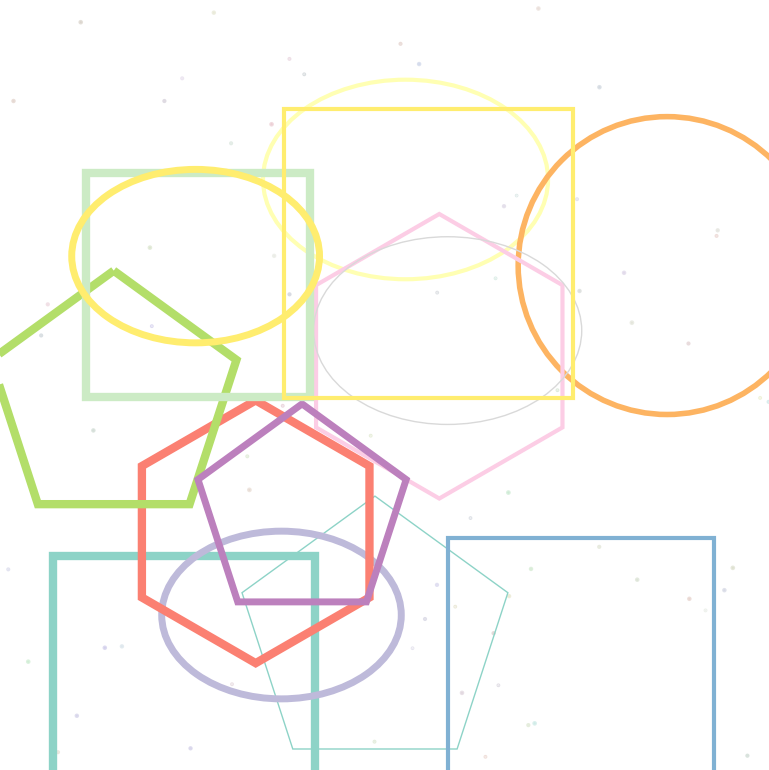[{"shape": "pentagon", "thickness": 0.5, "radius": 0.91, "center": [0.487, 0.174]}, {"shape": "square", "thickness": 3, "radius": 0.85, "center": [0.239, 0.107]}, {"shape": "oval", "thickness": 1.5, "radius": 0.93, "center": [0.527, 0.767]}, {"shape": "oval", "thickness": 2.5, "radius": 0.78, "center": [0.366, 0.201]}, {"shape": "hexagon", "thickness": 3, "radius": 0.85, "center": [0.332, 0.309]}, {"shape": "square", "thickness": 1.5, "radius": 0.86, "center": [0.754, 0.129]}, {"shape": "circle", "thickness": 2, "radius": 0.97, "center": [0.866, 0.655]}, {"shape": "pentagon", "thickness": 3, "radius": 0.84, "center": [0.148, 0.481]}, {"shape": "hexagon", "thickness": 1.5, "radius": 0.92, "center": [0.57, 0.537]}, {"shape": "oval", "thickness": 0.5, "radius": 0.87, "center": [0.581, 0.571]}, {"shape": "pentagon", "thickness": 2.5, "radius": 0.71, "center": [0.392, 0.333]}, {"shape": "square", "thickness": 3, "radius": 0.73, "center": [0.257, 0.63]}, {"shape": "oval", "thickness": 2.5, "radius": 0.8, "center": [0.254, 0.667]}, {"shape": "square", "thickness": 1.5, "radius": 0.94, "center": [0.556, 0.67]}]